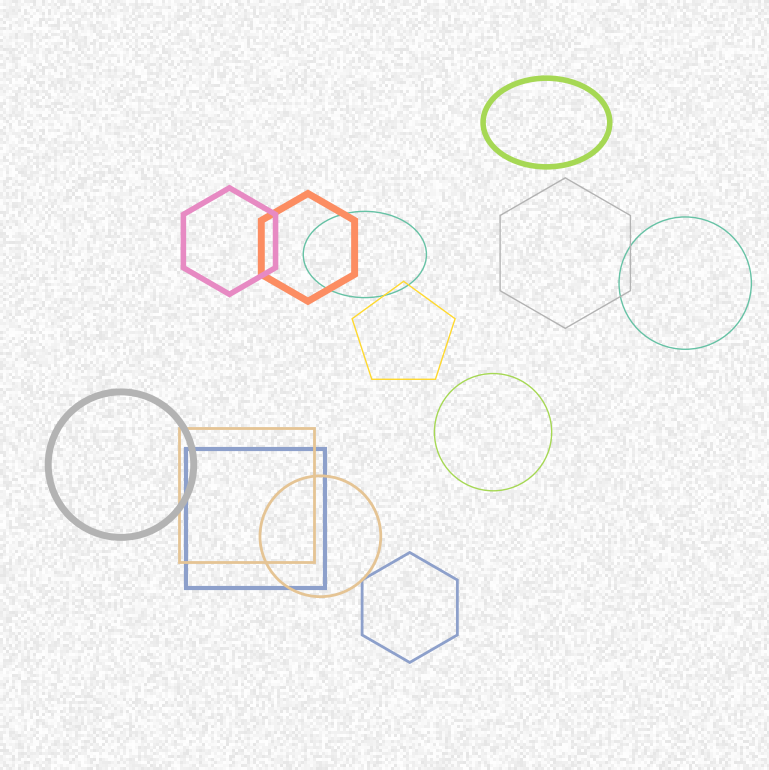[{"shape": "oval", "thickness": 0.5, "radius": 0.4, "center": [0.474, 0.669]}, {"shape": "circle", "thickness": 0.5, "radius": 0.43, "center": [0.89, 0.632]}, {"shape": "hexagon", "thickness": 2.5, "radius": 0.35, "center": [0.4, 0.679]}, {"shape": "square", "thickness": 1.5, "radius": 0.45, "center": [0.332, 0.326]}, {"shape": "hexagon", "thickness": 1, "radius": 0.36, "center": [0.532, 0.211]}, {"shape": "hexagon", "thickness": 2, "radius": 0.35, "center": [0.298, 0.687]}, {"shape": "oval", "thickness": 2, "radius": 0.41, "center": [0.71, 0.841]}, {"shape": "circle", "thickness": 0.5, "radius": 0.38, "center": [0.64, 0.439]}, {"shape": "pentagon", "thickness": 0.5, "radius": 0.35, "center": [0.524, 0.564]}, {"shape": "square", "thickness": 1, "radius": 0.44, "center": [0.32, 0.357]}, {"shape": "circle", "thickness": 1, "radius": 0.39, "center": [0.416, 0.304]}, {"shape": "hexagon", "thickness": 0.5, "radius": 0.49, "center": [0.734, 0.671]}, {"shape": "circle", "thickness": 2.5, "radius": 0.47, "center": [0.157, 0.397]}]